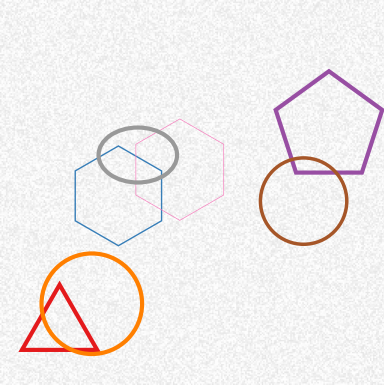[{"shape": "triangle", "thickness": 3, "radius": 0.56, "center": [0.155, 0.148]}, {"shape": "hexagon", "thickness": 1, "radius": 0.65, "center": [0.308, 0.491]}, {"shape": "pentagon", "thickness": 3, "radius": 0.73, "center": [0.854, 0.669]}, {"shape": "circle", "thickness": 3, "radius": 0.65, "center": [0.238, 0.211]}, {"shape": "circle", "thickness": 2.5, "radius": 0.56, "center": [0.789, 0.478]}, {"shape": "hexagon", "thickness": 0.5, "radius": 0.66, "center": [0.467, 0.559]}, {"shape": "oval", "thickness": 3, "radius": 0.51, "center": [0.358, 0.597]}]